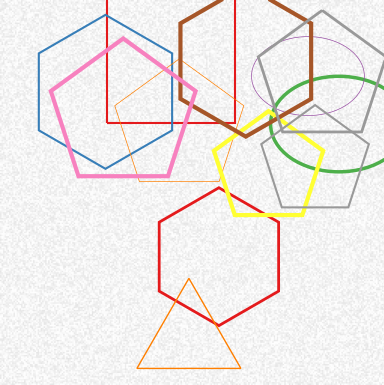[{"shape": "square", "thickness": 1.5, "radius": 0.83, "center": [0.443, 0.847]}, {"shape": "hexagon", "thickness": 2, "radius": 0.9, "center": [0.569, 0.333]}, {"shape": "hexagon", "thickness": 1.5, "radius": 1.0, "center": [0.274, 0.761]}, {"shape": "oval", "thickness": 2.5, "radius": 0.89, "center": [0.88, 0.678]}, {"shape": "oval", "thickness": 0.5, "radius": 0.73, "center": [0.8, 0.802]}, {"shape": "pentagon", "thickness": 0.5, "radius": 0.88, "center": [0.466, 0.671]}, {"shape": "triangle", "thickness": 1, "radius": 0.78, "center": [0.491, 0.121]}, {"shape": "pentagon", "thickness": 3, "radius": 0.75, "center": [0.698, 0.562]}, {"shape": "hexagon", "thickness": 3, "radius": 0.98, "center": [0.638, 0.841]}, {"shape": "pentagon", "thickness": 3, "radius": 0.99, "center": [0.32, 0.702]}, {"shape": "pentagon", "thickness": 2, "radius": 0.87, "center": [0.837, 0.798]}, {"shape": "pentagon", "thickness": 1.5, "radius": 0.73, "center": [0.818, 0.58]}]